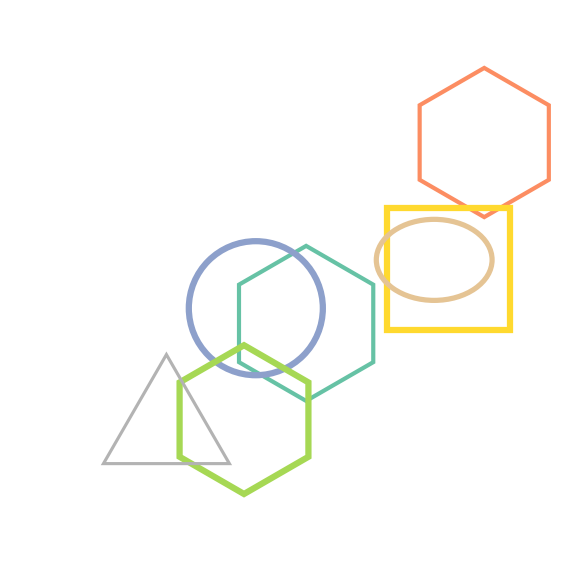[{"shape": "hexagon", "thickness": 2, "radius": 0.67, "center": [0.53, 0.439]}, {"shape": "hexagon", "thickness": 2, "radius": 0.65, "center": [0.839, 0.752]}, {"shape": "circle", "thickness": 3, "radius": 0.58, "center": [0.443, 0.465]}, {"shape": "hexagon", "thickness": 3, "radius": 0.64, "center": [0.423, 0.273]}, {"shape": "square", "thickness": 3, "radius": 0.53, "center": [0.777, 0.533]}, {"shape": "oval", "thickness": 2.5, "radius": 0.5, "center": [0.752, 0.549]}, {"shape": "triangle", "thickness": 1.5, "radius": 0.63, "center": [0.288, 0.259]}]